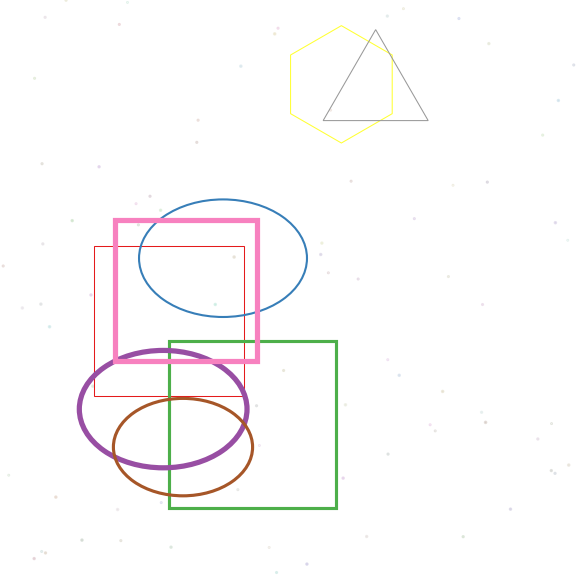[{"shape": "square", "thickness": 0.5, "radius": 0.65, "center": [0.293, 0.443]}, {"shape": "oval", "thickness": 1, "radius": 0.73, "center": [0.386, 0.552]}, {"shape": "square", "thickness": 1.5, "radius": 0.72, "center": [0.437, 0.265]}, {"shape": "oval", "thickness": 2.5, "radius": 0.73, "center": [0.283, 0.291]}, {"shape": "hexagon", "thickness": 0.5, "radius": 0.51, "center": [0.591, 0.853]}, {"shape": "oval", "thickness": 1.5, "radius": 0.6, "center": [0.317, 0.225]}, {"shape": "square", "thickness": 2.5, "radius": 0.61, "center": [0.322, 0.496]}, {"shape": "triangle", "thickness": 0.5, "radius": 0.53, "center": [0.65, 0.843]}]